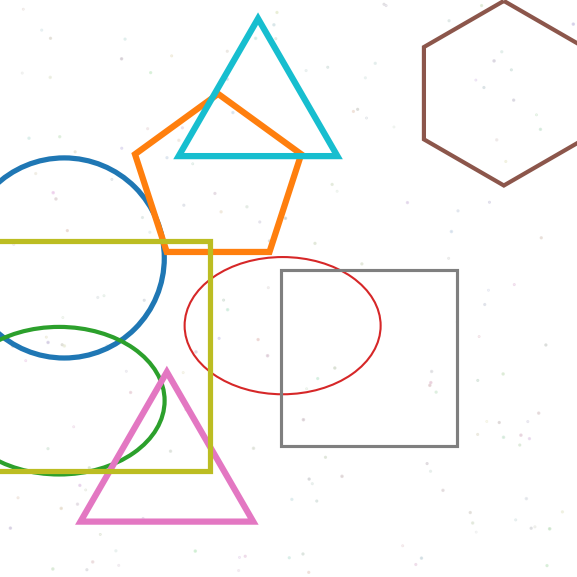[{"shape": "circle", "thickness": 2.5, "radius": 0.87, "center": [0.111, 0.552]}, {"shape": "pentagon", "thickness": 3, "radius": 0.76, "center": [0.378, 0.685]}, {"shape": "oval", "thickness": 2, "radius": 0.91, "center": [0.103, 0.305]}, {"shape": "oval", "thickness": 1, "radius": 0.85, "center": [0.489, 0.435]}, {"shape": "hexagon", "thickness": 2, "radius": 0.8, "center": [0.872, 0.838]}, {"shape": "triangle", "thickness": 3, "radius": 0.86, "center": [0.289, 0.182]}, {"shape": "square", "thickness": 1.5, "radius": 0.76, "center": [0.639, 0.379]}, {"shape": "square", "thickness": 2.5, "radius": 1.0, "center": [0.164, 0.383]}, {"shape": "triangle", "thickness": 3, "radius": 0.79, "center": [0.447, 0.808]}]